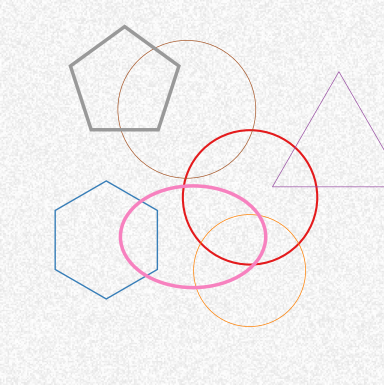[{"shape": "circle", "thickness": 1.5, "radius": 0.87, "center": [0.649, 0.487]}, {"shape": "hexagon", "thickness": 1, "radius": 0.77, "center": [0.276, 0.377]}, {"shape": "triangle", "thickness": 0.5, "radius": 1.0, "center": [0.88, 0.614]}, {"shape": "circle", "thickness": 0.5, "radius": 0.73, "center": [0.648, 0.297]}, {"shape": "circle", "thickness": 0.5, "radius": 0.9, "center": [0.485, 0.716]}, {"shape": "oval", "thickness": 2.5, "radius": 0.94, "center": [0.501, 0.385]}, {"shape": "pentagon", "thickness": 2.5, "radius": 0.74, "center": [0.324, 0.783]}]